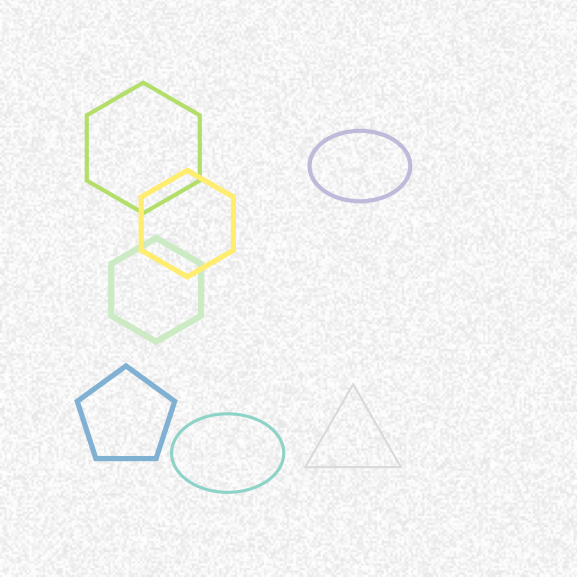[{"shape": "oval", "thickness": 1.5, "radius": 0.49, "center": [0.394, 0.215]}, {"shape": "oval", "thickness": 2, "radius": 0.44, "center": [0.623, 0.712]}, {"shape": "pentagon", "thickness": 2.5, "radius": 0.44, "center": [0.218, 0.277]}, {"shape": "hexagon", "thickness": 2, "radius": 0.57, "center": [0.248, 0.743]}, {"shape": "triangle", "thickness": 1, "radius": 0.48, "center": [0.611, 0.238]}, {"shape": "hexagon", "thickness": 3, "radius": 0.45, "center": [0.27, 0.497]}, {"shape": "hexagon", "thickness": 2.5, "radius": 0.46, "center": [0.324, 0.612]}]